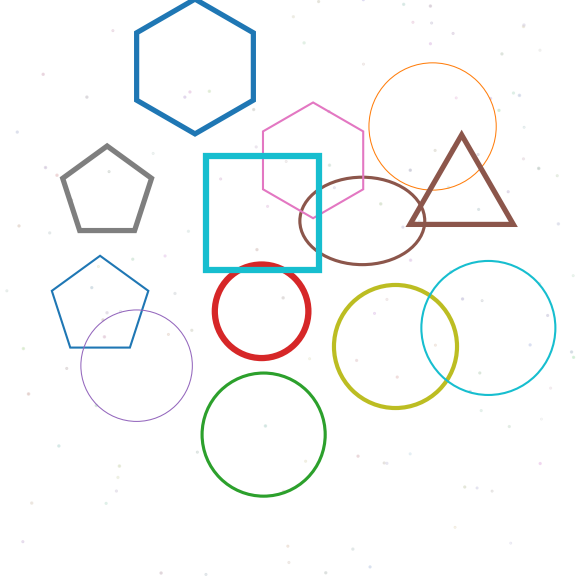[{"shape": "hexagon", "thickness": 2.5, "radius": 0.58, "center": [0.338, 0.884]}, {"shape": "pentagon", "thickness": 1, "radius": 0.44, "center": [0.173, 0.468]}, {"shape": "circle", "thickness": 0.5, "radius": 0.55, "center": [0.749, 0.78]}, {"shape": "circle", "thickness": 1.5, "radius": 0.53, "center": [0.457, 0.247]}, {"shape": "circle", "thickness": 3, "radius": 0.41, "center": [0.453, 0.46]}, {"shape": "circle", "thickness": 0.5, "radius": 0.48, "center": [0.237, 0.366]}, {"shape": "oval", "thickness": 1.5, "radius": 0.54, "center": [0.627, 0.617]}, {"shape": "triangle", "thickness": 2.5, "radius": 0.52, "center": [0.799, 0.662]}, {"shape": "hexagon", "thickness": 1, "radius": 0.5, "center": [0.542, 0.721]}, {"shape": "pentagon", "thickness": 2.5, "radius": 0.4, "center": [0.185, 0.665]}, {"shape": "circle", "thickness": 2, "radius": 0.53, "center": [0.685, 0.399]}, {"shape": "square", "thickness": 3, "radius": 0.49, "center": [0.455, 0.63]}, {"shape": "circle", "thickness": 1, "radius": 0.58, "center": [0.846, 0.431]}]